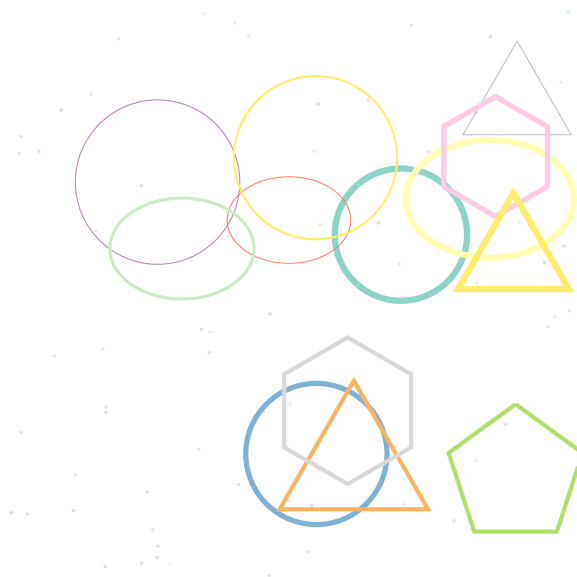[{"shape": "circle", "thickness": 3, "radius": 0.57, "center": [0.694, 0.593]}, {"shape": "oval", "thickness": 3, "radius": 0.73, "center": [0.848, 0.655]}, {"shape": "triangle", "thickness": 0.5, "radius": 0.54, "center": [0.895, 0.82]}, {"shape": "oval", "thickness": 0.5, "radius": 0.54, "center": [0.5, 0.618]}, {"shape": "circle", "thickness": 2.5, "radius": 0.61, "center": [0.548, 0.213]}, {"shape": "triangle", "thickness": 2, "radius": 0.74, "center": [0.613, 0.192]}, {"shape": "pentagon", "thickness": 2, "radius": 0.61, "center": [0.893, 0.177]}, {"shape": "hexagon", "thickness": 2.5, "radius": 0.52, "center": [0.858, 0.728]}, {"shape": "hexagon", "thickness": 2, "radius": 0.63, "center": [0.602, 0.288]}, {"shape": "circle", "thickness": 0.5, "radius": 0.71, "center": [0.273, 0.684]}, {"shape": "oval", "thickness": 1.5, "radius": 0.62, "center": [0.315, 0.569]}, {"shape": "circle", "thickness": 1, "radius": 0.71, "center": [0.547, 0.726]}, {"shape": "triangle", "thickness": 3, "radius": 0.55, "center": [0.889, 0.554]}]